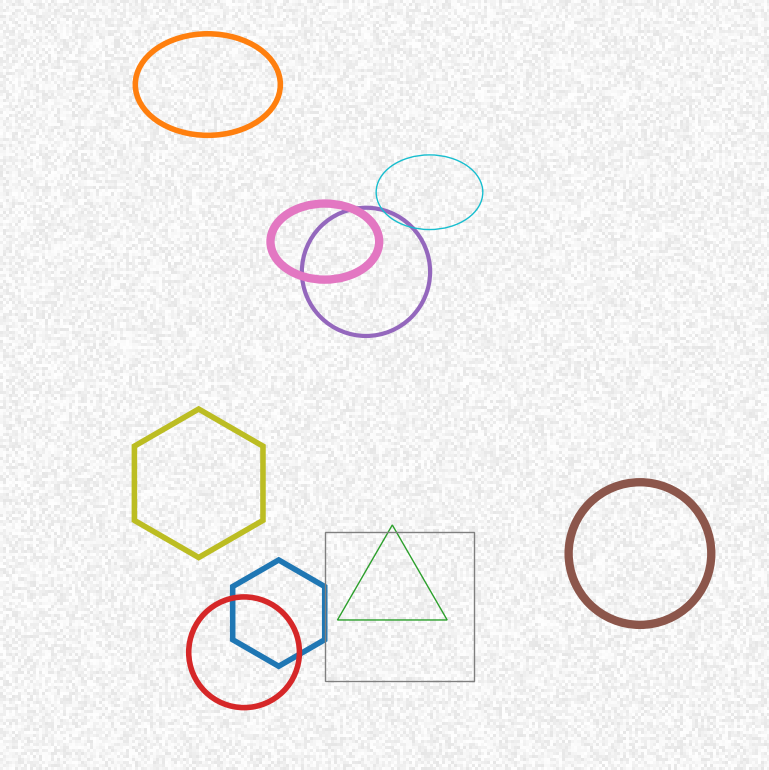[{"shape": "hexagon", "thickness": 2, "radius": 0.35, "center": [0.362, 0.204]}, {"shape": "oval", "thickness": 2, "radius": 0.47, "center": [0.27, 0.89]}, {"shape": "triangle", "thickness": 0.5, "radius": 0.41, "center": [0.509, 0.236]}, {"shape": "circle", "thickness": 2, "radius": 0.36, "center": [0.317, 0.153]}, {"shape": "circle", "thickness": 1.5, "radius": 0.42, "center": [0.475, 0.647]}, {"shape": "circle", "thickness": 3, "radius": 0.46, "center": [0.831, 0.281]}, {"shape": "oval", "thickness": 3, "radius": 0.35, "center": [0.422, 0.686]}, {"shape": "square", "thickness": 0.5, "radius": 0.48, "center": [0.519, 0.212]}, {"shape": "hexagon", "thickness": 2, "radius": 0.48, "center": [0.258, 0.372]}, {"shape": "oval", "thickness": 0.5, "radius": 0.35, "center": [0.558, 0.75]}]